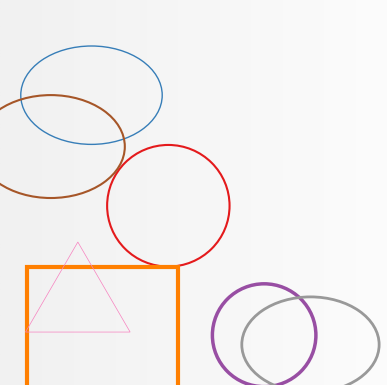[{"shape": "circle", "thickness": 1.5, "radius": 0.79, "center": [0.434, 0.466]}, {"shape": "oval", "thickness": 1, "radius": 0.91, "center": [0.236, 0.753]}, {"shape": "circle", "thickness": 2.5, "radius": 0.67, "center": [0.682, 0.129]}, {"shape": "square", "thickness": 3, "radius": 0.97, "center": [0.264, 0.111]}, {"shape": "oval", "thickness": 1.5, "radius": 0.95, "center": [0.131, 0.619]}, {"shape": "triangle", "thickness": 0.5, "radius": 0.78, "center": [0.201, 0.215]}, {"shape": "oval", "thickness": 2, "radius": 0.89, "center": [0.801, 0.105]}]